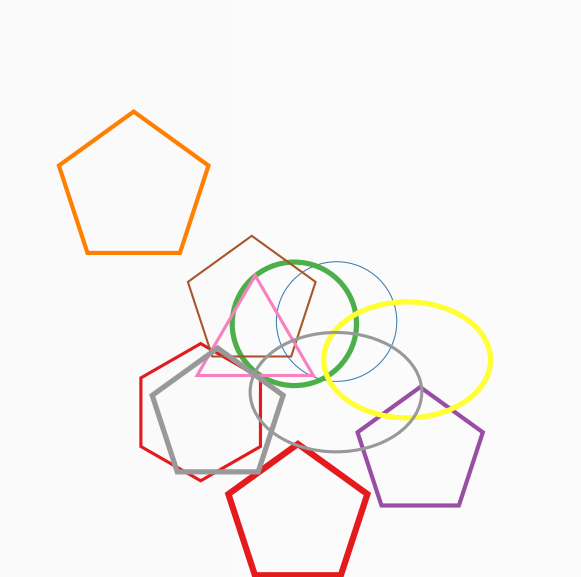[{"shape": "hexagon", "thickness": 1.5, "radius": 0.59, "center": [0.345, 0.285]}, {"shape": "pentagon", "thickness": 3, "radius": 0.63, "center": [0.512, 0.105]}, {"shape": "circle", "thickness": 0.5, "radius": 0.52, "center": [0.579, 0.442]}, {"shape": "circle", "thickness": 2.5, "radius": 0.53, "center": [0.506, 0.438]}, {"shape": "pentagon", "thickness": 2, "radius": 0.57, "center": [0.723, 0.216]}, {"shape": "pentagon", "thickness": 2, "radius": 0.68, "center": [0.23, 0.671]}, {"shape": "oval", "thickness": 2.5, "radius": 0.72, "center": [0.7, 0.376]}, {"shape": "pentagon", "thickness": 1, "radius": 0.58, "center": [0.433, 0.475]}, {"shape": "triangle", "thickness": 1.5, "radius": 0.58, "center": [0.439, 0.407]}, {"shape": "oval", "thickness": 1.5, "radius": 0.74, "center": [0.578, 0.32]}, {"shape": "pentagon", "thickness": 2.5, "radius": 0.59, "center": [0.375, 0.278]}]